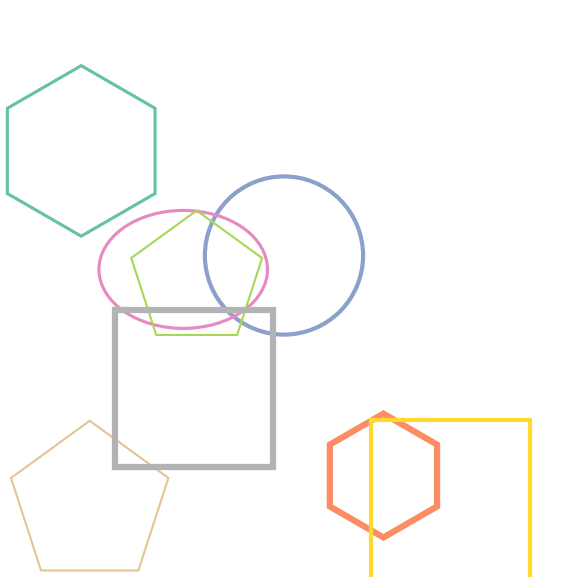[{"shape": "hexagon", "thickness": 1.5, "radius": 0.74, "center": [0.141, 0.738]}, {"shape": "hexagon", "thickness": 3, "radius": 0.54, "center": [0.664, 0.176]}, {"shape": "circle", "thickness": 2, "radius": 0.68, "center": [0.492, 0.557]}, {"shape": "oval", "thickness": 1.5, "radius": 0.73, "center": [0.317, 0.533]}, {"shape": "pentagon", "thickness": 1, "radius": 0.6, "center": [0.341, 0.515]}, {"shape": "square", "thickness": 2, "radius": 0.69, "center": [0.78, 0.135]}, {"shape": "pentagon", "thickness": 1, "radius": 0.72, "center": [0.155, 0.127]}, {"shape": "square", "thickness": 3, "radius": 0.68, "center": [0.336, 0.327]}]